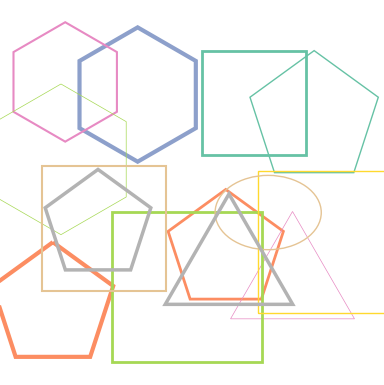[{"shape": "square", "thickness": 2, "radius": 0.68, "center": [0.659, 0.732]}, {"shape": "pentagon", "thickness": 1, "radius": 0.88, "center": [0.816, 0.693]}, {"shape": "pentagon", "thickness": 3, "radius": 0.82, "center": [0.137, 0.206]}, {"shape": "pentagon", "thickness": 2, "radius": 0.79, "center": [0.586, 0.35]}, {"shape": "hexagon", "thickness": 3, "radius": 0.87, "center": [0.358, 0.754]}, {"shape": "hexagon", "thickness": 1.5, "radius": 0.78, "center": [0.169, 0.787]}, {"shape": "triangle", "thickness": 0.5, "radius": 0.93, "center": [0.76, 0.265]}, {"shape": "hexagon", "thickness": 0.5, "radius": 0.98, "center": [0.158, 0.586]}, {"shape": "square", "thickness": 2, "radius": 0.98, "center": [0.485, 0.255]}, {"shape": "square", "thickness": 1, "radius": 0.92, "center": [0.855, 0.372]}, {"shape": "square", "thickness": 1.5, "radius": 0.81, "center": [0.27, 0.406]}, {"shape": "oval", "thickness": 1, "radius": 0.69, "center": [0.697, 0.448]}, {"shape": "triangle", "thickness": 2.5, "radius": 0.96, "center": [0.595, 0.305]}, {"shape": "pentagon", "thickness": 2.5, "radius": 0.72, "center": [0.255, 0.416]}]